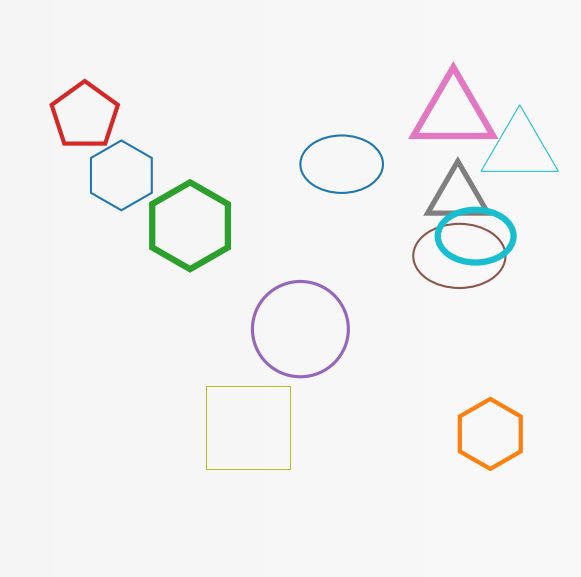[{"shape": "oval", "thickness": 1, "radius": 0.36, "center": [0.588, 0.715]}, {"shape": "hexagon", "thickness": 1, "radius": 0.3, "center": [0.209, 0.695]}, {"shape": "hexagon", "thickness": 2, "radius": 0.3, "center": [0.843, 0.248]}, {"shape": "hexagon", "thickness": 3, "radius": 0.38, "center": [0.327, 0.608]}, {"shape": "pentagon", "thickness": 2, "radius": 0.3, "center": [0.146, 0.799]}, {"shape": "circle", "thickness": 1.5, "radius": 0.41, "center": [0.517, 0.429]}, {"shape": "oval", "thickness": 1, "radius": 0.4, "center": [0.79, 0.556]}, {"shape": "triangle", "thickness": 3, "radius": 0.4, "center": [0.78, 0.803]}, {"shape": "triangle", "thickness": 2.5, "radius": 0.3, "center": [0.788, 0.66]}, {"shape": "square", "thickness": 0.5, "radius": 0.36, "center": [0.427, 0.259]}, {"shape": "oval", "thickness": 3, "radius": 0.33, "center": [0.818, 0.59]}, {"shape": "triangle", "thickness": 0.5, "radius": 0.38, "center": [0.894, 0.741]}]